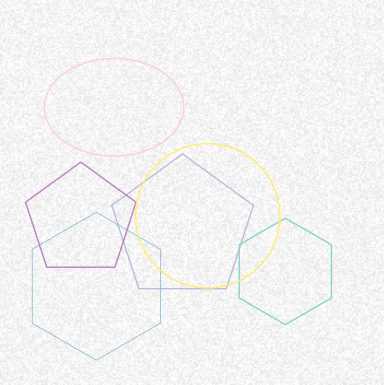[{"shape": "hexagon", "thickness": 1, "radius": 0.69, "center": [0.741, 0.295]}, {"shape": "pentagon", "thickness": 1, "radius": 0.97, "center": [0.474, 0.407]}, {"shape": "hexagon", "thickness": 0.5, "radius": 0.96, "center": [0.25, 0.257]}, {"shape": "oval", "thickness": 1, "radius": 0.91, "center": [0.296, 0.721]}, {"shape": "pentagon", "thickness": 1, "radius": 0.75, "center": [0.21, 0.428]}, {"shape": "circle", "thickness": 1, "radius": 0.94, "center": [0.54, 0.439]}]